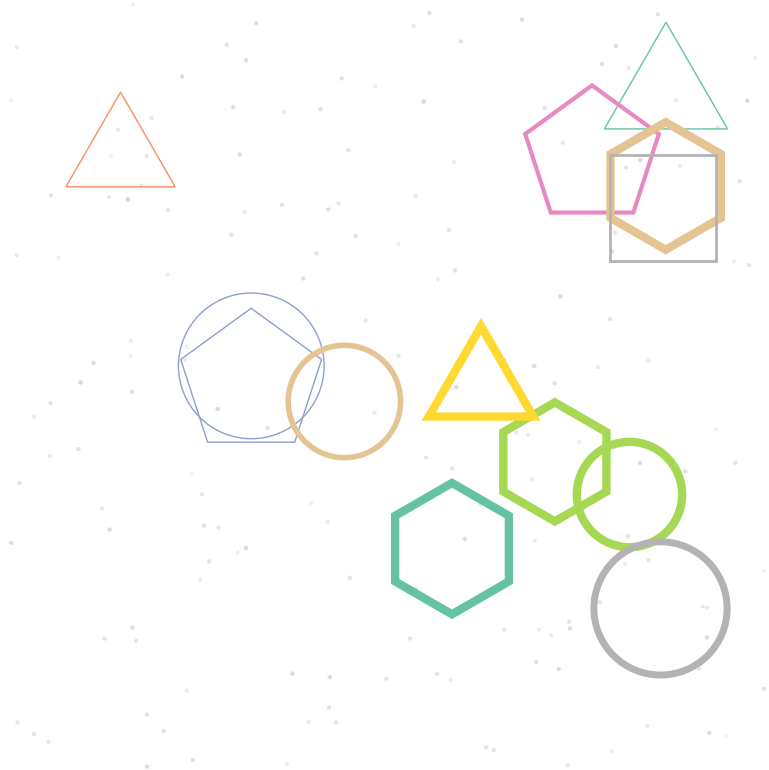[{"shape": "hexagon", "thickness": 3, "radius": 0.43, "center": [0.587, 0.287]}, {"shape": "triangle", "thickness": 0.5, "radius": 0.46, "center": [0.865, 0.879]}, {"shape": "triangle", "thickness": 0.5, "radius": 0.41, "center": [0.157, 0.798]}, {"shape": "circle", "thickness": 0.5, "radius": 0.47, "center": [0.326, 0.525]}, {"shape": "pentagon", "thickness": 0.5, "radius": 0.48, "center": [0.326, 0.503]}, {"shape": "pentagon", "thickness": 1.5, "radius": 0.46, "center": [0.769, 0.798]}, {"shape": "circle", "thickness": 3, "radius": 0.34, "center": [0.818, 0.358]}, {"shape": "hexagon", "thickness": 3, "radius": 0.39, "center": [0.721, 0.4]}, {"shape": "triangle", "thickness": 3, "radius": 0.39, "center": [0.625, 0.498]}, {"shape": "hexagon", "thickness": 3, "radius": 0.41, "center": [0.865, 0.758]}, {"shape": "circle", "thickness": 2, "radius": 0.36, "center": [0.447, 0.479]}, {"shape": "square", "thickness": 1, "radius": 0.34, "center": [0.861, 0.73]}, {"shape": "circle", "thickness": 2.5, "radius": 0.43, "center": [0.858, 0.21]}]